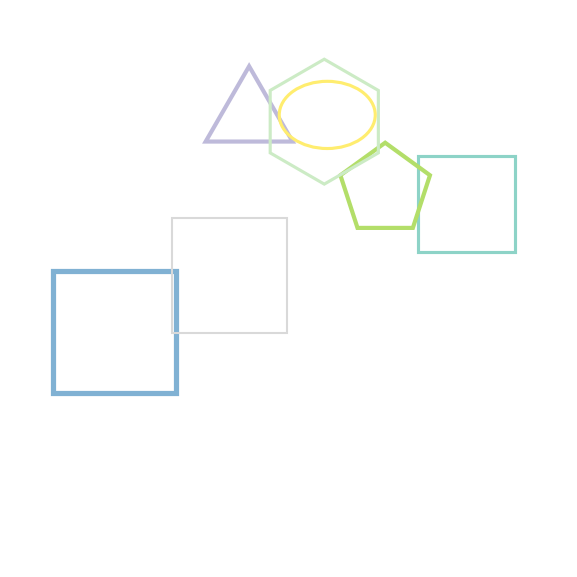[{"shape": "square", "thickness": 1.5, "radius": 0.42, "center": [0.808, 0.646]}, {"shape": "triangle", "thickness": 2, "radius": 0.43, "center": [0.431, 0.797]}, {"shape": "square", "thickness": 2.5, "radius": 0.53, "center": [0.198, 0.424]}, {"shape": "pentagon", "thickness": 2, "radius": 0.41, "center": [0.667, 0.67]}, {"shape": "square", "thickness": 1, "radius": 0.5, "center": [0.397, 0.522]}, {"shape": "hexagon", "thickness": 1.5, "radius": 0.54, "center": [0.562, 0.788]}, {"shape": "oval", "thickness": 1.5, "radius": 0.42, "center": [0.567, 0.8]}]